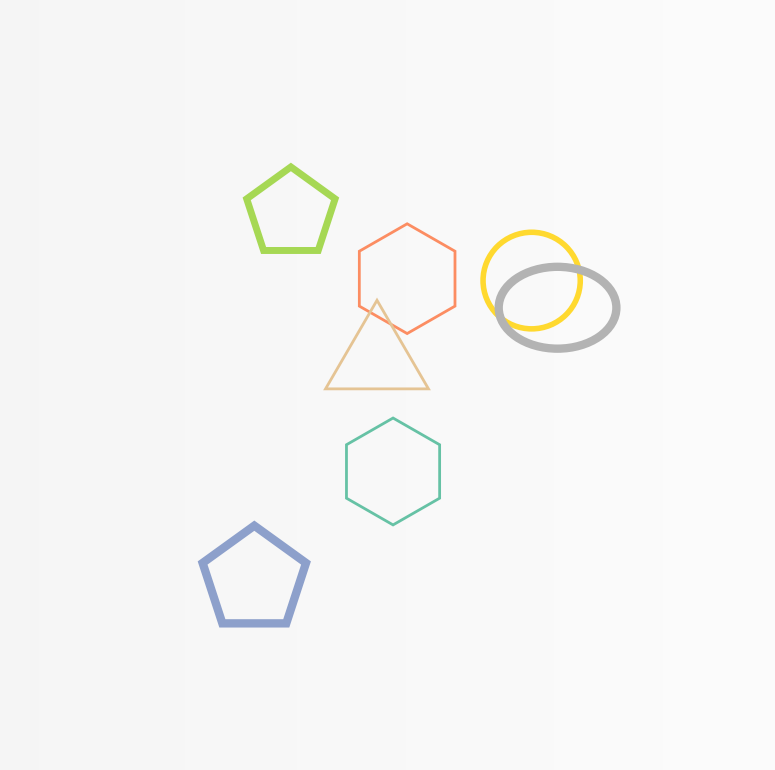[{"shape": "hexagon", "thickness": 1, "radius": 0.35, "center": [0.507, 0.388]}, {"shape": "hexagon", "thickness": 1, "radius": 0.36, "center": [0.525, 0.638]}, {"shape": "pentagon", "thickness": 3, "radius": 0.35, "center": [0.328, 0.247]}, {"shape": "pentagon", "thickness": 2.5, "radius": 0.3, "center": [0.375, 0.723]}, {"shape": "circle", "thickness": 2, "radius": 0.31, "center": [0.686, 0.636]}, {"shape": "triangle", "thickness": 1, "radius": 0.38, "center": [0.486, 0.533]}, {"shape": "oval", "thickness": 3, "radius": 0.38, "center": [0.719, 0.6]}]